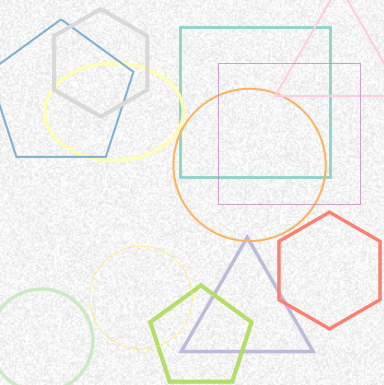[{"shape": "square", "thickness": 2, "radius": 0.97, "center": [0.662, 0.736]}, {"shape": "oval", "thickness": 2.5, "radius": 0.9, "center": [0.296, 0.71]}, {"shape": "triangle", "thickness": 2.5, "radius": 0.99, "center": [0.642, 0.186]}, {"shape": "hexagon", "thickness": 2.5, "radius": 0.76, "center": [0.856, 0.297]}, {"shape": "pentagon", "thickness": 1.5, "radius": 0.99, "center": [0.159, 0.752]}, {"shape": "circle", "thickness": 1.5, "radius": 0.99, "center": [0.648, 0.572]}, {"shape": "pentagon", "thickness": 3, "radius": 0.69, "center": [0.522, 0.12]}, {"shape": "triangle", "thickness": 1.5, "radius": 0.96, "center": [0.881, 0.846]}, {"shape": "hexagon", "thickness": 3, "radius": 0.7, "center": [0.262, 0.837]}, {"shape": "square", "thickness": 0.5, "radius": 0.92, "center": [0.751, 0.653]}, {"shape": "circle", "thickness": 2.5, "radius": 0.67, "center": [0.108, 0.116]}, {"shape": "circle", "thickness": 0.5, "radius": 0.67, "center": [0.366, 0.227]}]